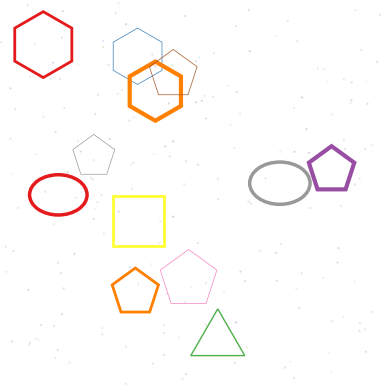[{"shape": "hexagon", "thickness": 2, "radius": 0.43, "center": [0.112, 0.884]}, {"shape": "oval", "thickness": 2.5, "radius": 0.37, "center": [0.151, 0.494]}, {"shape": "hexagon", "thickness": 0.5, "radius": 0.37, "center": [0.357, 0.854]}, {"shape": "triangle", "thickness": 1, "radius": 0.4, "center": [0.566, 0.117]}, {"shape": "pentagon", "thickness": 3, "radius": 0.31, "center": [0.861, 0.558]}, {"shape": "hexagon", "thickness": 3, "radius": 0.38, "center": [0.403, 0.763]}, {"shape": "pentagon", "thickness": 2, "radius": 0.32, "center": [0.352, 0.241]}, {"shape": "square", "thickness": 2, "radius": 0.33, "center": [0.36, 0.425]}, {"shape": "pentagon", "thickness": 0.5, "radius": 0.33, "center": [0.45, 0.807]}, {"shape": "pentagon", "thickness": 0.5, "radius": 0.39, "center": [0.49, 0.275]}, {"shape": "oval", "thickness": 2.5, "radius": 0.39, "center": [0.727, 0.524]}, {"shape": "pentagon", "thickness": 0.5, "radius": 0.29, "center": [0.244, 0.594]}]